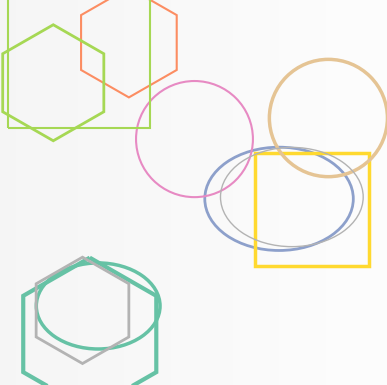[{"shape": "oval", "thickness": 2.5, "radius": 0.8, "center": [0.253, 0.205]}, {"shape": "hexagon", "thickness": 3, "radius": 0.99, "center": [0.232, 0.132]}, {"shape": "hexagon", "thickness": 1.5, "radius": 0.71, "center": [0.333, 0.89]}, {"shape": "oval", "thickness": 2, "radius": 0.96, "center": [0.72, 0.484]}, {"shape": "circle", "thickness": 1.5, "radius": 0.75, "center": [0.502, 0.639]}, {"shape": "hexagon", "thickness": 2, "radius": 0.75, "center": [0.137, 0.785]}, {"shape": "square", "thickness": 1.5, "radius": 0.91, "center": [0.204, 0.85]}, {"shape": "square", "thickness": 2.5, "radius": 0.74, "center": [0.804, 0.457]}, {"shape": "circle", "thickness": 2.5, "radius": 0.76, "center": [0.847, 0.693]}, {"shape": "hexagon", "thickness": 2, "radius": 0.69, "center": [0.213, 0.194]}, {"shape": "oval", "thickness": 1, "radius": 0.92, "center": [0.753, 0.488]}]